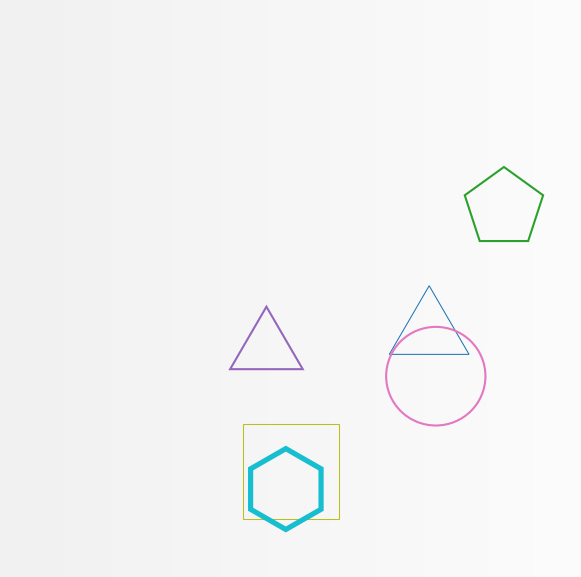[{"shape": "triangle", "thickness": 0.5, "radius": 0.4, "center": [0.738, 0.425]}, {"shape": "pentagon", "thickness": 1, "radius": 0.35, "center": [0.867, 0.639]}, {"shape": "triangle", "thickness": 1, "radius": 0.36, "center": [0.458, 0.396]}, {"shape": "circle", "thickness": 1, "radius": 0.43, "center": [0.75, 0.348]}, {"shape": "square", "thickness": 0.5, "radius": 0.41, "center": [0.501, 0.183]}, {"shape": "hexagon", "thickness": 2.5, "radius": 0.35, "center": [0.492, 0.152]}]